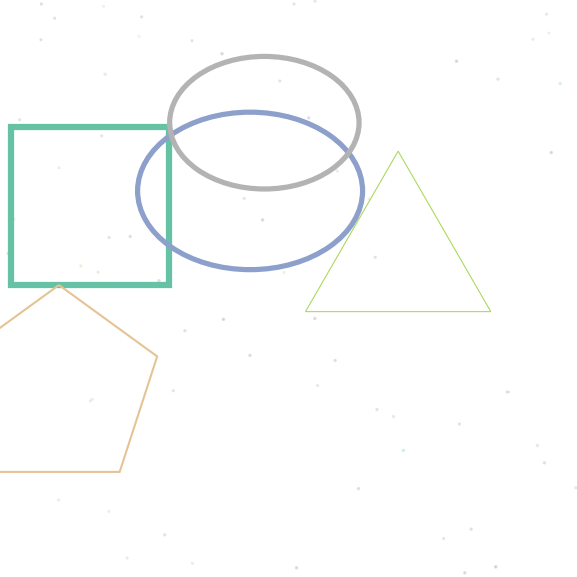[{"shape": "square", "thickness": 3, "radius": 0.69, "center": [0.156, 0.643]}, {"shape": "oval", "thickness": 2.5, "radius": 0.97, "center": [0.433, 0.669]}, {"shape": "triangle", "thickness": 0.5, "radius": 0.93, "center": [0.689, 0.552]}, {"shape": "pentagon", "thickness": 1, "radius": 0.89, "center": [0.102, 0.327]}, {"shape": "oval", "thickness": 2.5, "radius": 0.82, "center": [0.458, 0.787]}]